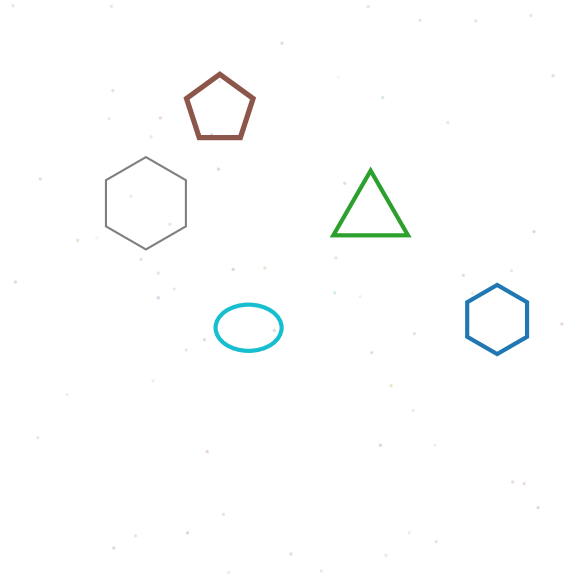[{"shape": "hexagon", "thickness": 2, "radius": 0.3, "center": [0.861, 0.446]}, {"shape": "triangle", "thickness": 2, "radius": 0.37, "center": [0.642, 0.629]}, {"shape": "pentagon", "thickness": 2.5, "radius": 0.3, "center": [0.381, 0.81]}, {"shape": "hexagon", "thickness": 1, "radius": 0.4, "center": [0.253, 0.647]}, {"shape": "oval", "thickness": 2, "radius": 0.29, "center": [0.43, 0.432]}]